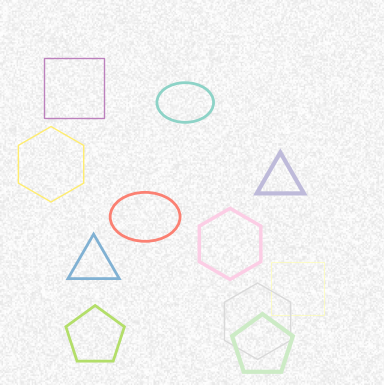[{"shape": "oval", "thickness": 2, "radius": 0.37, "center": [0.481, 0.734]}, {"shape": "square", "thickness": 0.5, "radius": 0.35, "center": [0.773, 0.251]}, {"shape": "triangle", "thickness": 3, "radius": 0.35, "center": [0.728, 0.533]}, {"shape": "oval", "thickness": 2, "radius": 0.45, "center": [0.377, 0.437]}, {"shape": "triangle", "thickness": 2, "radius": 0.38, "center": [0.243, 0.315]}, {"shape": "pentagon", "thickness": 2, "radius": 0.4, "center": [0.247, 0.127]}, {"shape": "hexagon", "thickness": 2.5, "radius": 0.46, "center": [0.598, 0.367]}, {"shape": "hexagon", "thickness": 1, "radius": 0.5, "center": [0.669, 0.166]}, {"shape": "square", "thickness": 1, "radius": 0.39, "center": [0.192, 0.772]}, {"shape": "pentagon", "thickness": 3, "radius": 0.41, "center": [0.682, 0.101]}, {"shape": "hexagon", "thickness": 1, "radius": 0.49, "center": [0.133, 0.573]}]